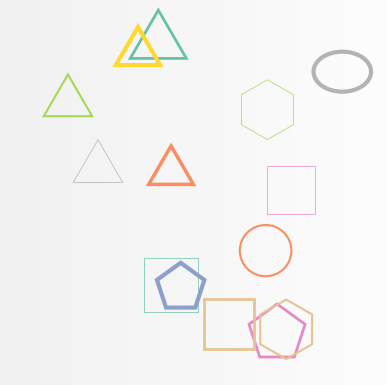[{"shape": "triangle", "thickness": 2, "radius": 0.42, "center": [0.409, 0.89]}, {"shape": "square", "thickness": 0.5, "radius": 0.35, "center": [0.44, 0.26]}, {"shape": "triangle", "thickness": 2.5, "radius": 0.33, "center": [0.441, 0.554]}, {"shape": "circle", "thickness": 1.5, "radius": 0.33, "center": [0.685, 0.349]}, {"shape": "pentagon", "thickness": 3, "radius": 0.32, "center": [0.466, 0.253]}, {"shape": "square", "thickness": 0.5, "radius": 0.31, "center": [0.751, 0.506]}, {"shape": "pentagon", "thickness": 2, "radius": 0.38, "center": [0.715, 0.134]}, {"shape": "hexagon", "thickness": 0.5, "radius": 0.39, "center": [0.69, 0.715]}, {"shape": "triangle", "thickness": 1.5, "radius": 0.36, "center": [0.175, 0.734]}, {"shape": "triangle", "thickness": 3, "radius": 0.33, "center": [0.356, 0.864]}, {"shape": "hexagon", "thickness": 1.5, "radius": 0.39, "center": [0.739, 0.145]}, {"shape": "square", "thickness": 2, "radius": 0.32, "center": [0.591, 0.159]}, {"shape": "triangle", "thickness": 0.5, "radius": 0.37, "center": [0.253, 0.563]}, {"shape": "oval", "thickness": 3, "radius": 0.37, "center": [0.883, 0.814]}]